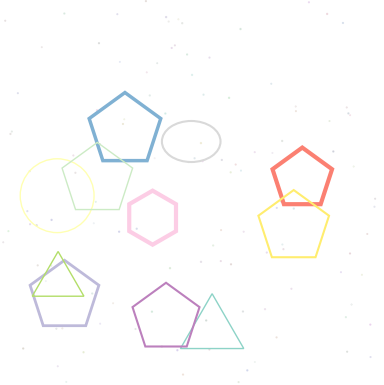[{"shape": "triangle", "thickness": 1, "radius": 0.47, "center": [0.551, 0.142]}, {"shape": "circle", "thickness": 1, "radius": 0.48, "center": [0.148, 0.492]}, {"shape": "pentagon", "thickness": 2, "radius": 0.47, "center": [0.168, 0.23]}, {"shape": "pentagon", "thickness": 3, "radius": 0.41, "center": [0.785, 0.535]}, {"shape": "pentagon", "thickness": 2.5, "radius": 0.49, "center": [0.325, 0.662]}, {"shape": "triangle", "thickness": 1, "radius": 0.39, "center": [0.151, 0.269]}, {"shape": "hexagon", "thickness": 3, "radius": 0.35, "center": [0.396, 0.435]}, {"shape": "oval", "thickness": 1.5, "radius": 0.38, "center": [0.497, 0.632]}, {"shape": "pentagon", "thickness": 1.5, "radius": 0.46, "center": [0.431, 0.174]}, {"shape": "pentagon", "thickness": 1, "radius": 0.48, "center": [0.253, 0.534]}, {"shape": "pentagon", "thickness": 1.5, "radius": 0.48, "center": [0.763, 0.41]}]